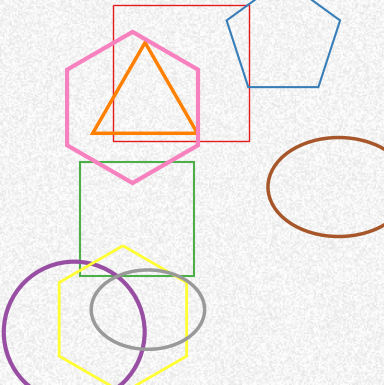[{"shape": "square", "thickness": 1, "radius": 0.88, "center": [0.471, 0.811]}, {"shape": "pentagon", "thickness": 1.5, "radius": 0.77, "center": [0.736, 0.899]}, {"shape": "square", "thickness": 1.5, "radius": 0.74, "center": [0.356, 0.431]}, {"shape": "circle", "thickness": 3, "radius": 0.91, "center": [0.193, 0.137]}, {"shape": "triangle", "thickness": 2.5, "radius": 0.79, "center": [0.377, 0.732]}, {"shape": "hexagon", "thickness": 2, "radius": 0.96, "center": [0.319, 0.171]}, {"shape": "oval", "thickness": 2.5, "radius": 0.92, "center": [0.88, 0.514]}, {"shape": "hexagon", "thickness": 3, "radius": 0.98, "center": [0.344, 0.721]}, {"shape": "oval", "thickness": 2.5, "radius": 0.74, "center": [0.384, 0.196]}]